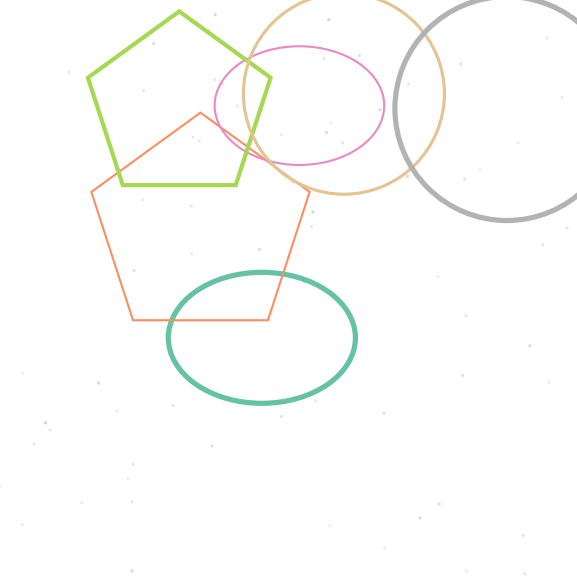[{"shape": "oval", "thickness": 2.5, "radius": 0.81, "center": [0.453, 0.414]}, {"shape": "pentagon", "thickness": 1, "radius": 0.99, "center": [0.347, 0.605]}, {"shape": "oval", "thickness": 1, "radius": 0.73, "center": [0.518, 0.816]}, {"shape": "pentagon", "thickness": 2, "radius": 0.83, "center": [0.31, 0.813]}, {"shape": "circle", "thickness": 1.5, "radius": 0.87, "center": [0.596, 0.837]}, {"shape": "circle", "thickness": 2.5, "radius": 0.97, "center": [0.878, 0.811]}]